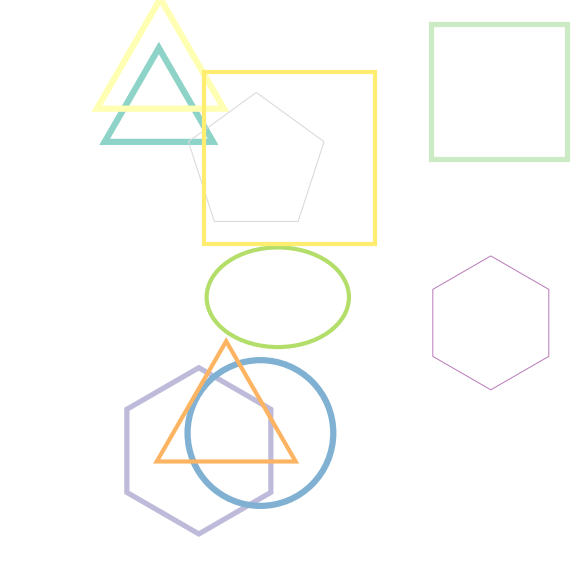[{"shape": "triangle", "thickness": 3, "radius": 0.54, "center": [0.275, 0.808]}, {"shape": "triangle", "thickness": 3, "radius": 0.63, "center": [0.278, 0.874]}, {"shape": "hexagon", "thickness": 2.5, "radius": 0.72, "center": [0.344, 0.218]}, {"shape": "circle", "thickness": 3, "radius": 0.63, "center": [0.451, 0.249]}, {"shape": "triangle", "thickness": 2, "radius": 0.69, "center": [0.392, 0.269]}, {"shape": "oval", "thickness": 2, "radius": 0.62, "center": [0.481, 0.484]}, {"shape": "pentagon", "thickness": 0.5, "radius": 0.62, "center": [0.444, 0.716]}, {"shape": "hexagon", "thickness": 0.5, "radius": 0.58, "center": [0.85, 0.44]}, {"shape": "square", "thickness": 2.5, "radius": 0.59, "center": [0.864, 0.841]}, {"shape": "square", "thickness": 2, "radius": 0.74, "center": [0.501, 0.725]}]